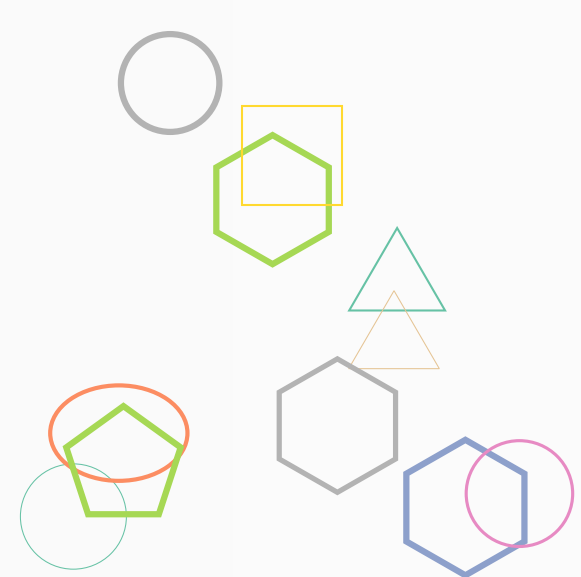[{"shape": "circle", "thickness": 0.5, "radius": 0.46, "center": [0.126, 0.105]}, {"shape": "triangle", "thickness": 1, "radius": 0.48, "center": [0.683, 0.509]}, {"shape": "oval", "thickness": 2, "radius": 0.59, "center": [0.204, 0.249]}, {"shape": "hexagon", "thickness": 3, "radius": 0.59, "center": [0.801, 0.12]}, {"shape": "circle", "thickness": 1.5, "radius": 0.46, "center": [0.894, 0.144]}, {"shape": "hexagon", "thickness": 3, "radius": 0.56, "center": [0.469, 0.653]}, {"shape": "pentagon", "thickness": 3, "radius": 0.52, "center": [0.212, 0.192]}, {"shape": "square", "thickness": 1, "radius": 0.43, "center": [0.503, 0.729]}, {"shape": "triangle", "thickness": 0.5, "radius": 0.45, "center": [0.678, 0.406]}, {"shape": "hexagon", "thickness": 2.5, "radius": 0.58, "center": [0.58, 0.262]}, {"shape": "circle", "thickness": 3, "radius": 0.42, "center": [0.293, 0.855]}]